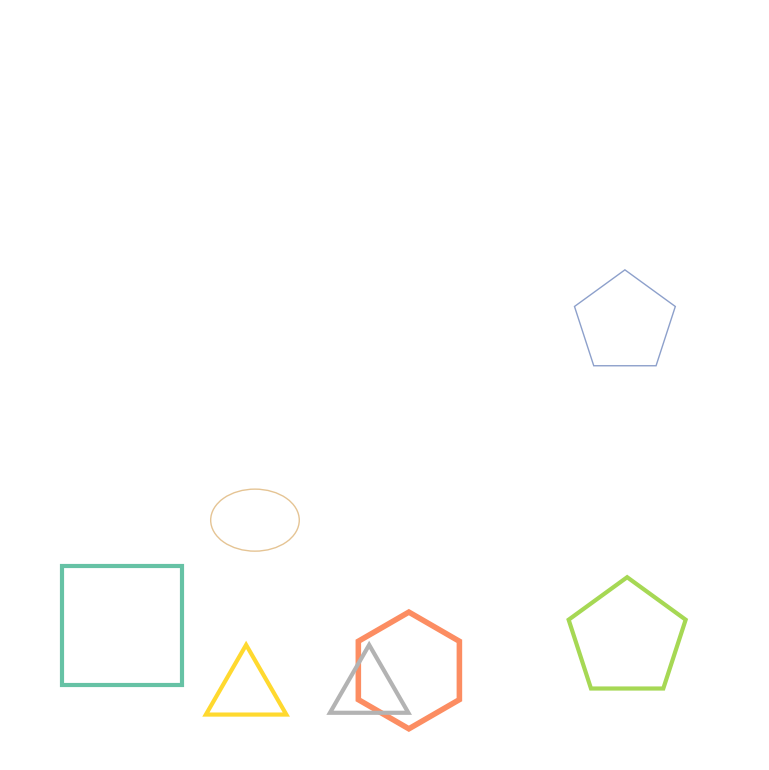[{"shape": "square", "thickness": 1.5, "radius": 0.39, "center": [0.158, 0.187]}, {"shape": "hexagon", "thickness": 2, "radius": 0.38, "center": [0.531, 0.129]}, {"shape": "pentagon", "thickness": 0.5, "radius": 0.34, "center": [0.812, 0.581]}, {"shape": "pentagon", "thickness": 1.5, "radius": 0.4, "center": [0.814, 0.17]}, {"shape": "triangle", "thickness": 1.5, "radius": 0.3, "center": [0.32, 0.102]}, {"shape": "oval", "thickness": 0.5, "radius": 0.29, "center": [0.331, 0.324]}, {"shape": "triangle", "thickness": 1.5, "radius": 0.29, "center": [0.479, 0.104]}]